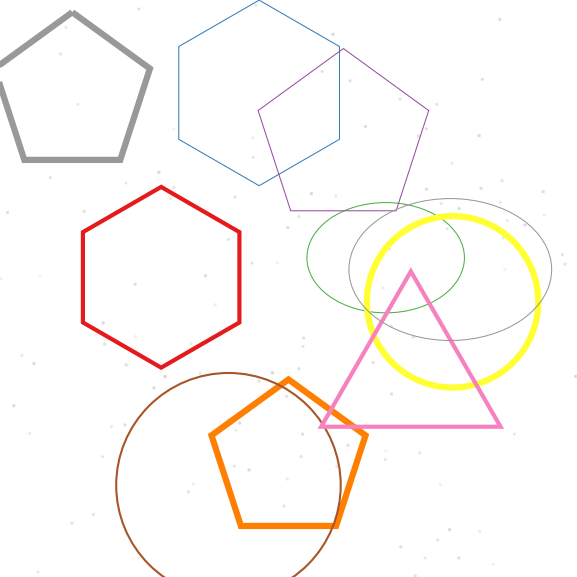[{"shape": "hexagon", "thickness": 2, "radius": 0.78, "center": [0.279, 0.519]}, {"shape": "hexagon", "thickness": 0.5, "radius": 0.8, "center": [0.449, 0.838]}, {"shape": "oval", "thickness": 0.5, "radius": 0.68, "center": [0.668, 0.553]}, {"shape": "pentagon", "thickness": 0.5, "radius": 0.78, "center": [0.595, 0.76]}, {"shape": "pentagon", "thickness": 3, "radius": 0.7, "center": [0.5, 0.202]}, {"shape": "circle", "thickness": 3, "radius": 0.74, "center": [0.784, 0.476]}, {"shape": "circle", "thickness": 1, "radius": 0.97, "center": [0.396, 0.159]}, {"shape": "triangle", "thickness": 2, "radius": 0.9, "center": [0.711, 0.35]}, {"shape": "pentagon", "thickness": 3, "radius": 0.71, "center": [0.125, 0.837]}, {"shape": "oval", "thickness": 0.5, "radius": 0.88, "center": [0.78, 0.532]}]